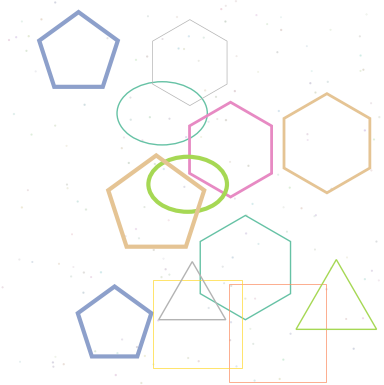[{"shape": "hexagon", "thickness": 1, "radius": 0.68, "center": [0.637, 0.305]}, {"shape": "oval", "thickness": 1, "radius": 0.59, "center": [0.421, 0.706]}, {"shape": "square", "thickness": 0.5, "radius": 0.63, "center": [0.721, 0.136]}, {"shape": "pentagon", "thickness": 3, "radius": 0.54, "center": [0.204, 0.861]}, {"shape": "pentagon", "thickness": 3, "radius": 0.5, "center": [0.298, 0.155]}, {"shape": "hexagon", "thickness": 2, "radius": 0.62, "center": [0.599, 0.611]}, {"shape": "oval", "thickness": 3, "radius": 0.51, "center": [0.487, 0.521]}, {"shape": "triangle", "thickness": 1, "radius": 0.6, "center": [0.874, 0.205]}, {"shape": "square", "thickness": 0.5, "radius": 0.57, "center": [0.513, 0.158]}, {"shape": "pentagon", "thickness": 3, "radius": 0.66, "center": [0.406, 0.465]}, {"shape": "hexagon", "thickness": 2, "radius": 0.64, "center": [0.849, 0.628]}, {"shape": "hexagon", "thickness": 0.5, "radius": 0.56, "center": [0.493, 0.837]}, {"shape": "triangle", "thickness": 1, "radius": 0.5, "center": [0.499, 0.22]}]